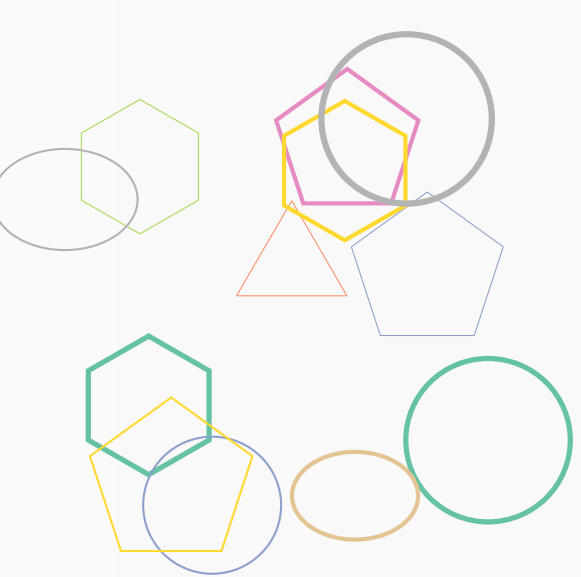[{"shape": "hexagon", "thickness": 2.5, "radius": 0.6, "center": [0.256, 0.297]}, {"shape": "circle", "thickness": 2.5, "radius": 0.71, "center": [0.84, 0.237]}, {"shape": "triangle", "thickness": 0.5, "radius": 0.55, "center": [0.502, 0.542]}, {"shape": "pentagon", "thickness": 0.5, "radius": 0.69, "center": [0.735, 0.529]}, {"shape": "circle", "thickness": 1, "radius": 0.59, "center": [0.365, 0.124]}, {"shape": "pentagon", "thickness": 2, "radius": 0.64, "center": [0.597, 0.751]}, {"shape": "hexagon", "thickness": 0.5, "radius": 0.58, "center": [0.241, 0.711]}, {"shape": "hexagon", "thickness": 2, "radius": 0.6, "center": [0.593, 0.704]}, {"shape": "pentagon", "thickness": 1, "radius": 0.73, "center": [0.295, 0.164]}, {"shape": "oval", "thickness": 2, "radius": 0.54, "center": [0.611, 0.141]}, {"shape": "oval", "thickness": 1, "radius": 0.63, "center": [0.112, 0.654]}, {"shape": "circle", "thickness": 3, "radius": 0.73, "center": [0.7, 0.793]}]